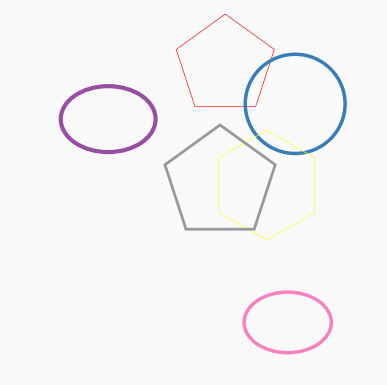[{"shape": "pentagon", "thickness": 0.5, "radius": 0.67, "center": [0.581, 0.831]}, {"shape": "circle", "thickness": 2.5, "radius": 0.64, "center": [0.762, 0.73]}, {"shape": "oval", "thickness": 3, "radius": 0.61, "center": [0.279, 0.691]}, {"shape": "hexagon", "thickness": 0.5, "radius": 0.71, "center": [0.688, 0.519]}, {"shape": "oval", "thickness": 2.5, "radius": 0.56, "center": [0.742, 0.163]}, {"shape": "pentagon", "thickness": 2, "radius": 0.75, "center": [0.568, 0.526]}]